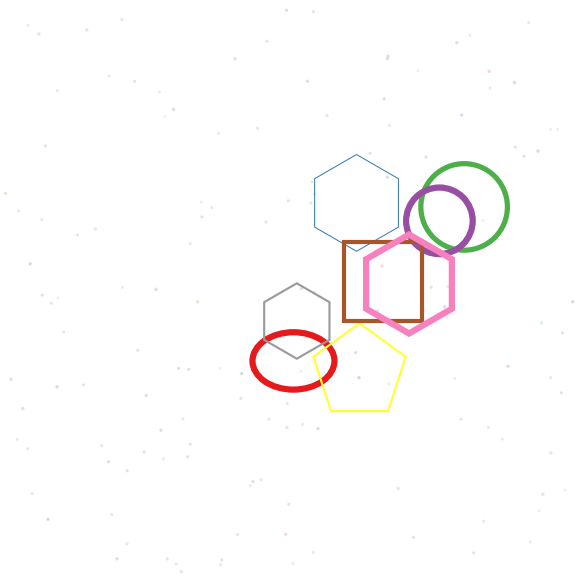[{"shape": "oval", "thickness": 3, "radius": 0.35, "center": [0.508, 0.374]}, {"shape": "hexagon", "thickness": 0.5, "radius": 0.42, "center": [0.617, 0.648]}, {"shape": "circle", "thickness": 2.5, "radius": 0.37, "center": [0.804, 0.641]}, {"shape": "circle", "thickness": 3, "radius": 0.29, "center": [0.761, 0.617]}, {"shape": "pentagon", "thickness": 1, "radius": 0.42, "center": [0.623, 0.355]}, {"shape": "square", "thickness": 2, "radius": 0.34, "center": [0.663, 0.512]}, {"shape": "hexagon", "thickness": 3, "radius": 0.43, "center": [0.708, 0.507]}, {"shape": "hexagon", "thickness": 1, "radius": 0.33, "center": [0.514, 0.443]}]